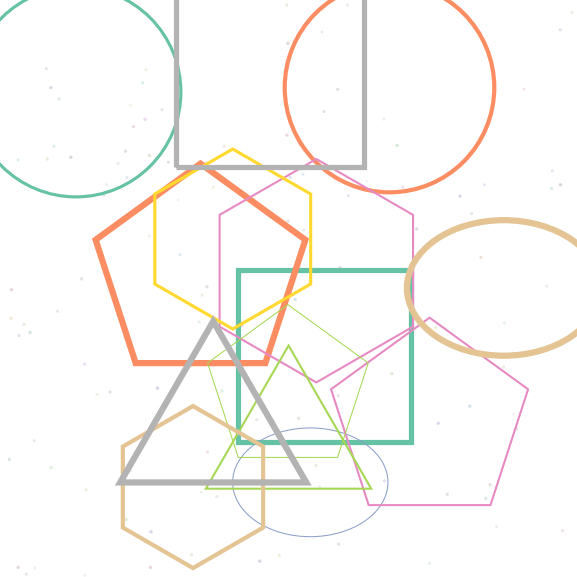[{"shape": "square", "thickness": 2.5, "radius": 0.75, "center": [0.562, 0.383]}, {"shape": "circle", "thickness": 1.5, "radius": 0.91, "center": [0.132, 0.84]}, {"shape": "pentagon", "thickness": 3, "radius": 0.95, "center": [0.347, 0.525]}, {"shape": "circle", "thickness": 2, "radius": 0.91, "center": [0.674, 0.848]}, {"shape": "oval", "thickness": 0.5, "radius": 0.67, "center": [0.537, 0.164]}, {"shape": "pentagon", "thickness": 1, "radius": 0.9, "center": [0.744, 0.27]}, {"shape": "hexagon", "thickness": 1, "radius": 0.97, "center": [0.548, 0.53]}, {"shape": "triangle", "thickness": 1, "radius": 0.83, "center": [0.5, 0.236]}, {"shape": "pentagon", "thickness": 0.5, "radius": 0.73, "center": [0.499, 0.325]}, {"shape": "hexagon", "thickness": 1.5, "radius": 0.78, "center": [0.403, 0.585]}, {"shape": "hexagon", "thickness": 2, "radius": 0.7, "center": [0.334, 0.156]}, {"shape": "oval", "thickness": 3, "radius": 0.84, "center": [0.872, 0.501]}, {"shape": "triangle", "thickness": 3, "radius": 0.93, "center": [0.369, 0.257]}, {"shape": "square", "thickness": 2.5, "radius": 0.81, "center": [0.468, 0.872]}]